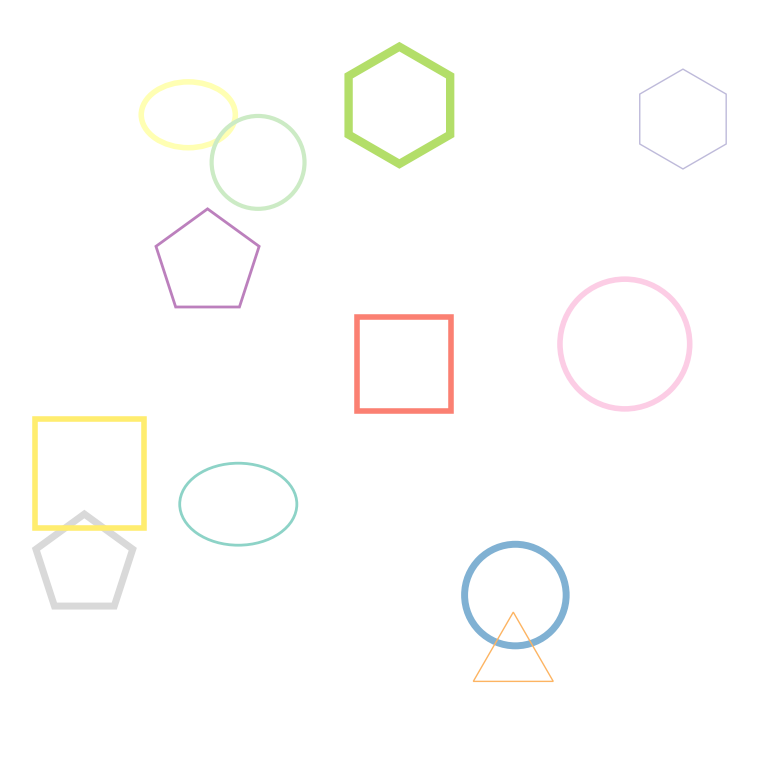[{"shape": "oval", "thickness": 1, "radius": 0.38, "center": [0.309, 0.345]}, {"shape": "oval", "thickness": 2, "radius": 0.31, "center": [0.245, 0.851]}, {"shape": "hexagon", "thickness": 0.5, "radius": 0.32, "center": [0.887, 0.845]}, {"shape": "square", "thickness": 2, "radius": 0.31, "center": [0.525, 0.527]}, {"shape": "circle", "thickness": 2.5, "radius": 0.33, "center": [0.669, 0.227]}, {"shape": "triangle", "thickness": 0.5, "radius": 0.3, "center": [0.667, 0.145]}, {"shape": "hexagon", "thickness": 3, "radius": 0.38, "center": [0.519, 0.863]}, {"shape": "circle", "thickness": 2, "radius": 0.42, "center": [0.811, 0.553]}, {"shape": "pentagon", "thickness": 2.5, "radius": 0.33, "center": [0.11, 0.266]}, {"shape": "pentagon", "thickness": 1, "radius": 0.35, "center": [0.27, 0.658]}, {"shape": "circle", "thickness": 1.5, "radius": 0.3, "center": [0.335, 0.789]}, {"shape": "square", "thickness": 2, "radius": 0.35, "center": [0.116, 0.385]}]